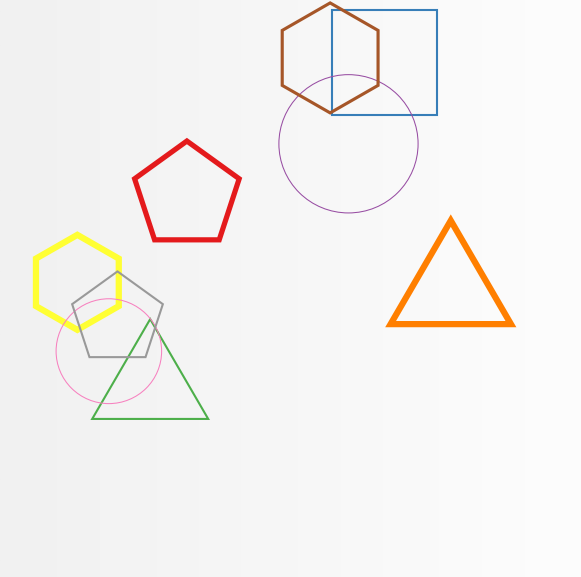[{"shape": "pentagon", "thickness": 2.5, "radius": 0.47, "center": [0.322, 0.66]}, {"shape": "square", "thickness": 1, "radius": 0.45, "center": [0.661, 0.891]}, {"shape": "triangle", "thickness": 1, "radius": 0.58, "center": [0.258, 0.331]}, {"shape": "circle", "thickness": 0.5, "radius": 0.6, "center": [0.6, 0.75]}, {"shape": "triangle", "thickness": 3, "radius": 0.6, "center": [0.776, 0.498]}, {"shape": "hexagon", "thickness": 3, "radius": 0.41, "center": [0.133, 0.51]}, {"shape": "hexagon", "thickness": 1.5, "radius": 0.48, "center": [0.568, 0.899]}, {"shape": "circle", "thickness": 0.5, "radius": 0.45, "center": [0.187, 0.391]}, {"shape": "pentagon", "thickness": 1, "radius": 0.41, "center": [0.202, 0.447]}]